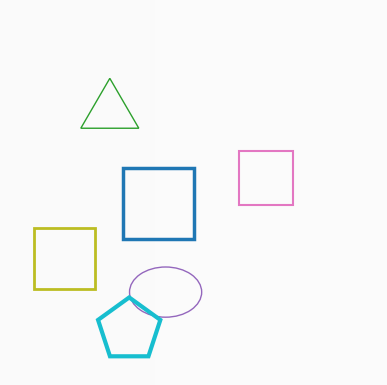[{"shape": "square", "thickness": 2.5, "radius": 0.46, "center": [0.408, 0.471]}, {"shape": "triangle", "thickness": 1, "radius": 0.43, "center": [0.283, 0.71]}, {"shape": "oval", "thickness": 1, "radius": 0.47, "center": [0.427, 0.241]}, {"shape": "square", "thickness": 1.5, "radius": 0.35, "center": [0.686, 0.538]}, {"shape": "square", "thickness": 2, "radius": 0.39, "center": [0.166, 0.329]}, {"shape": "pentagon", "thickness": 3, "radius": 0.42, "center": [0.333, 0.143]}]